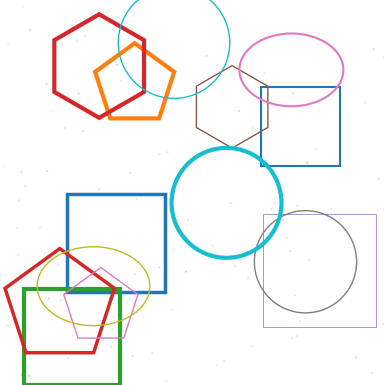[{"shape": "square", "thickness": 2.5, "radius": 0.64, "center": [0.301, 0.368]}, {"shape": "square", "thickness": 1.5, "radius": 0.52, "center": [0.781, 0.672]}, {"shape": "pentagon", "thickness": 3, "radius": 0.54, "center": [0.35, 0.78]}, {"shape": "square", "thickness": 3, "radius": 0.62, "center": [0.188, 0.125]}, {"shape": "hexagon", "thickness": 3, "radius": 0.67, "center": [0.258, 0.828]}, {"shape": "pentagon", "thickness": 2.5, "radius": 0.75, "center": [0.155, 0.205]}, {"shape": "square", "thickness": 0.5, "radius": 0.73, "center": [0.83, 0.298]}, {"shape": "hexagon", "thickness": 1, "radius": 0.54, "center": [0.603, 0.722]}, {"shape": "oval", "thickness": 1.5, "radius": 0.68, "center": [0.757, 0.818]}, {"shape": "pentagon", "thickness": 1, "radius": 0.51, "center": [0.262, 0.204]}, {"shape": "circle", "thickness": 1, "radius": 0.66, "center": [0.793, 0.32]}, {"shape": "oval", "thickness": 1, "radius": 0.73, "center": [0.243, 0.257]}, {"shape": "circle", "thickness": 3, "radius": 0.71, "center": [0.588, 0.473]}, {"shape": "circle", "thickness": 1, "radius": 0.72, "center": [0.452, 0.889]}]